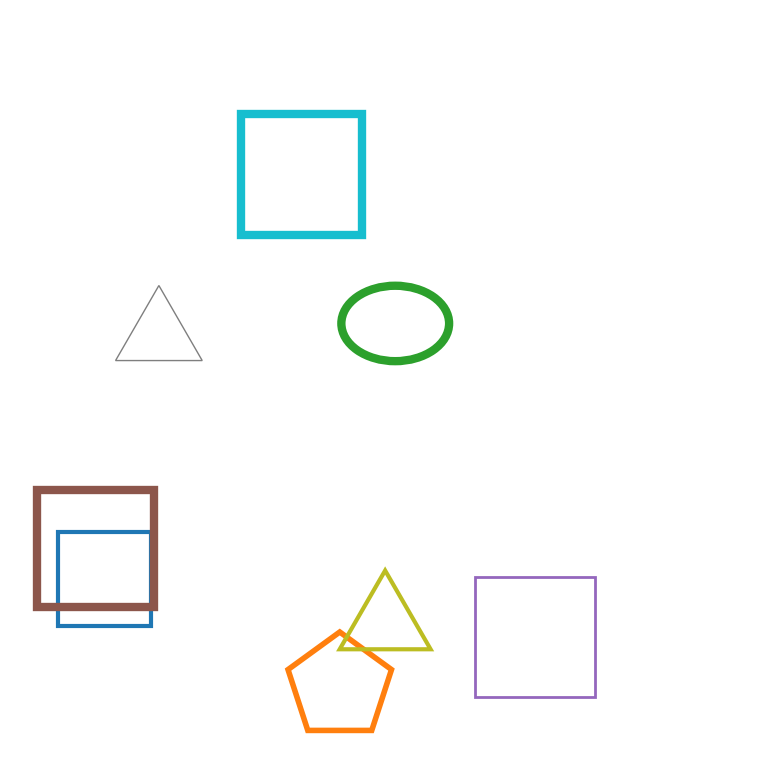[{"shape": "square", "thickness": 1.5, "radius": 0.3, "center": [0.136, 0.248]}, {"shape": "pentagon", "thickness": 2, "radius": 0.35, "center": [0.441, 0.109]}, {"shape": "oval", "thickness": 3, "radius": 0.35, "center": [0.513, 0.58]}, {"shape": "square", "thickness": 1, "radius": 0.39, "center": [0.695, 0.173]}, {"shape": "square", "thickness": 3, "radius": 0.38, "center": [0.124, 0.288]}, {"shape": "triangle", "thickness": 0.5, "radius": 0.32, "center": [0.206, 0.564]}, {"shape": "triangle", "thickness": 1.5, "radius": 0.34, "center": [0.5, 0.191]}, {"shape": "square", "thickness": 3, "radius": 0.39, "center": [0.392, 0.773]}]